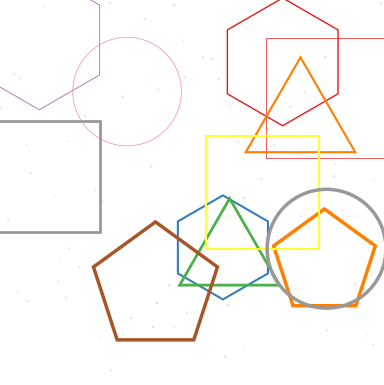[{"shape": "hexagon", "thickness": 1, "radius": 0.83, "center": [0.734, 0.839]}, {"shape": "square", "thickness": 0.5, "radius": 0.78, "center": [0.847, 0.746]}, {"shape": "hexagon", "thickness": 1.5, "radius": 0.68, "center": [0.579, 0.357]}, {"shape": "triangle", "thickness": 2, "radius": 0.75, "center": [0.596, 0.334]}, {"shape": "hexagon", "thickness": 0.5, "radius": 0.91, "center": [0.102, 0.896]}, {"shape": "pentagon", "thickness": 2.5, "radius": 0.69, "center": [0.843, 0.318]}, {"shape": "triangle", "thickness": 1.5, "radius": 0.82, "center": [0.781, 0.687]}, {"shape": "square", "thickness": 1.5, "radius": 0.74, "center": [0.681, 0.5]}, {"shape": "pentagon", "thickness": 2.5, "radius": 0.85, "center": [0.404, 0.254]}, {"shape": "circle", "thickness": 0.5, "radius": 0.7, "center": [0.33, 0.762]}, {"shape": "square", "thickness": 2, "radius": 0.72, "center": [0.117, 0.542]}, {"shape": "circle", "thickness": 2.5, "radius": 0.77, "center": [0.848, 0.354]}]